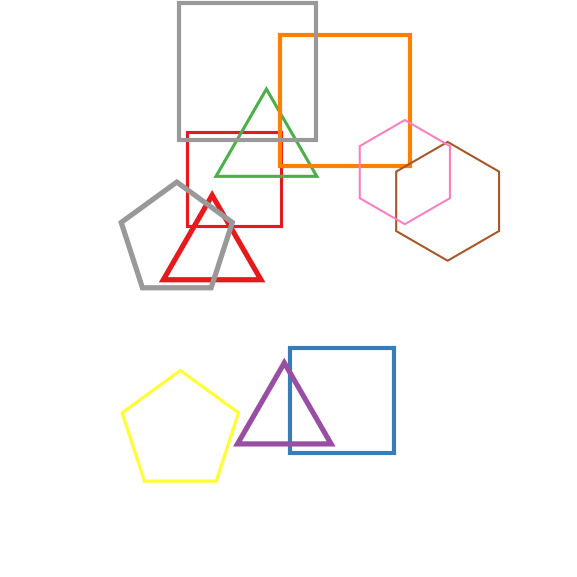[{"shape": "triangle", "thickness": 2.5, "radius": 0.49, "center": [0.367, 0.564]}, {"shape": "square", "thickness": 1.5, "radius": 0.41, "center": [0.405, 0.689]}, {"shape": "square", "thickness": 2, "radius": 0.45, "center": [0.592, 0.305]}, {"shape": "triangle", "thickness": 1.5, "radius": 0.5, "center": [0.461, 0.744]}, {"shape": "triangle", "thickness": 2.5, "radius": 0.47, "center": [0.492, 0.277]}, {"shape": "square", "thickness": 2, "radius": 0.56, "center": [0.597, 0.825]}, {"shape": "pentagon", "thickness": 1.5, "radius": 0.53, "center": [0.312, 0.252]}, {"shape": "hexagon", "thickness": 1, "radius": 0.51, "center": [0.775, 0.651]}, {"shape": "hexagon", "thickness": 1, "radius": 0.45, "center": [0.701, 0.701]}, {"shape": "pentagon", "thickness": 2.5, "radius": 0.51, "center": [0.306, 0.583]}, {"shape": "square", "thickness": 2, "radius": 0.59, "center": [0.429, 0.875]}]